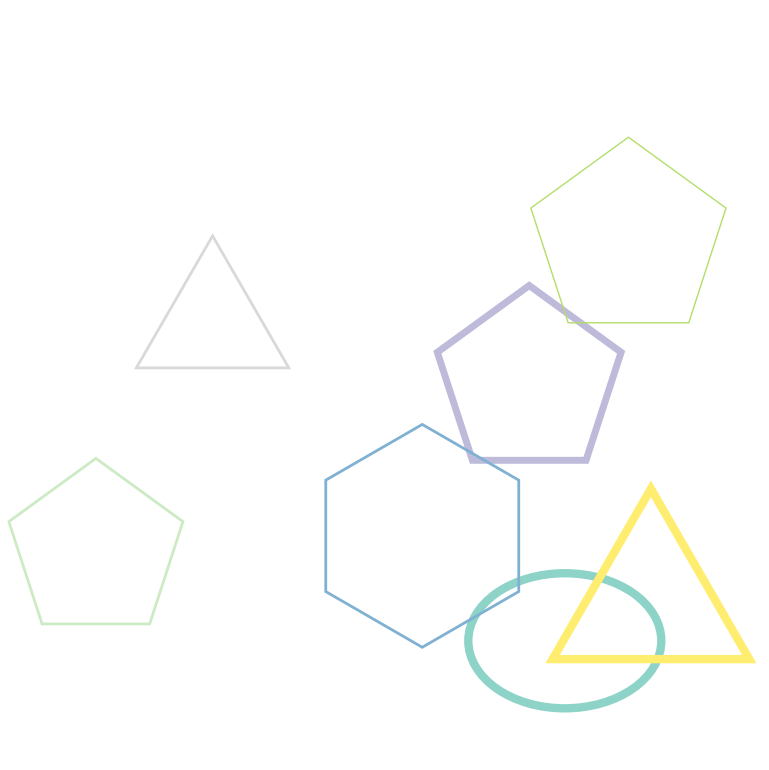[{"shape": "oval", "thickness": 3, "radius": 0.63, "center": [0.734, 0.168]}, {"shape": "pentagon", "thickness": 2.5, "radius": 0.63, "center": [0.687, 0.504]}, {"shape": "hexagon", "thickness": 1, "radius": 0.72, "center": [0.548, 0.304]}, {"shape": "pentagon", "thickness": 0.5, "radius": 0.67, "center": [0.816, 0.689]}, {"shape": "triangle", "thickness": 1, "radius": 0.57, "center": [0.276, 0.579]}, {"shape": "pentagon", "thickness": 1, "radius": 0.59, "center": [0.125, 0.286]}, {"shape": "triangle", "thickness": 3, "radius": 0.74, "center": [0.845, 0.218]}]